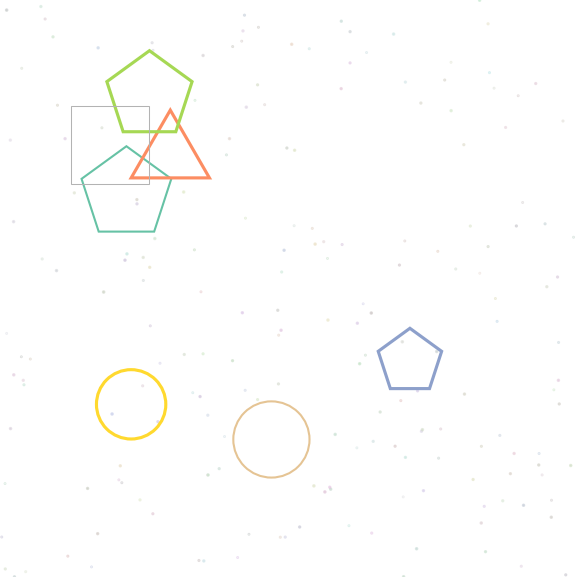[{"shape": "pentagon", "thickness": 1, "radius": 0.41, "center": [0.219, 0.664]}, {"shape": "triangle", "thickness": 1.5, "radius": 0.39, "center": [0.295, 0.73]}, {"shape": "pentagon", "thickness": 1.5, "radius": 0.29, "center": [0.71, 0.373]}, {"shape": "pentagon", "thickness": 1.5, "radius": 0.39, "center": [0.259, 0.834]}, {"shape": "circle", "thickness": 1.5, "radius": 0.3, "center": [0.227, 0.299]}, {"shape": "circle", "thickness": 1, "radius": 0.33, "center": [0.47, 0.238]}, {"shape": "square", "thickness": 0.5, "radius": 0.33, "center": [0.191, 0.748]}]